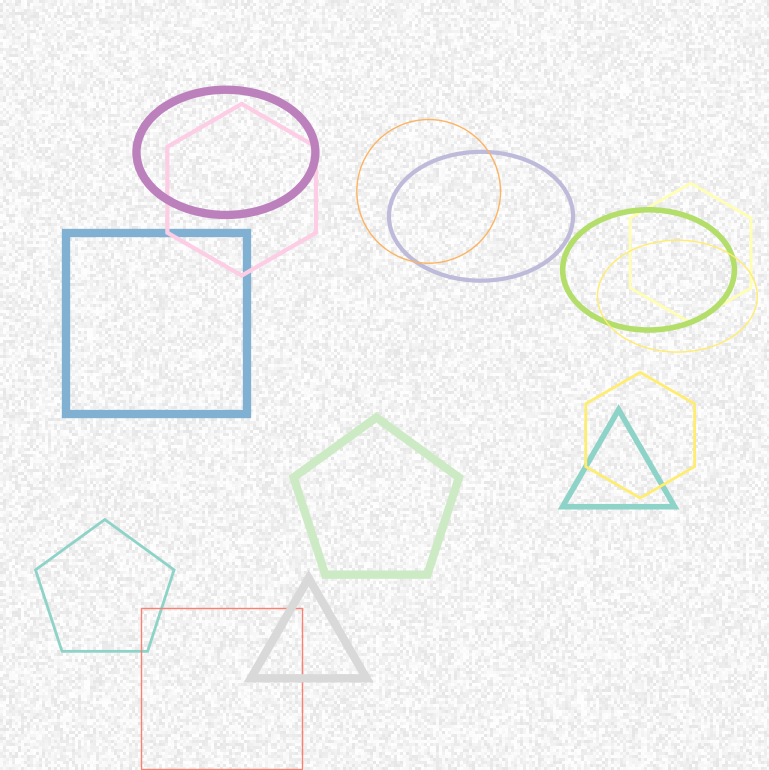[{"shape": "pentagon", "thickness": 1, "radius": 0.47, "center": [0.136, 0.231]}, {"shape": "triangle", "thickness": 2, "radius": 0.42, "center": [0.803, 0.384]}, {"shape": "hexagon", "thickness": 1, "radius": 0.45, "center": [0.897, 0.671]}, {"shape": "oval", "thickness": 1.5, "radius": 0.6, "center": [0.625, 0.719]}, {"shape": "square", "thickness": 0.5, "radius": 0.52, "center": [0.288, 0.106]}, {"shape": "square", "thickness": 3, "radius": 0.59, "center": [0.204, 0.58]}, {"shape": "circle", "thickness": 0.5, "radius": 0.47, "center": [0.557, 0.751]}, {"shape": "oval", "thickness": 2, "radius": 0.56, "center": [0.842, 0.649]}, {"shape": "hexagon", "thickness": 1.5, "radius": 0.56, "center": [0.314, 0.754]}, {"shape": "triangle", "thickness": 3, "radius": 0.43, "center": [0.401, 0.162]}, {"shape": "oval", "thickness": 3, "radius": 0.58, "center": [0.293, 0.802]}, {"shape": "pentagon", "thickness": 3, "radius": 0.56, "center": [0.489, 0.345]}, {"shape": "oval", "thickness": 0.5, "radius": 0.52, "center": [0.88, 0.615]}, {"shape": "hexagon", "thickness": 1, "radius": 0.41, "center": [0.831, 0.435]}]